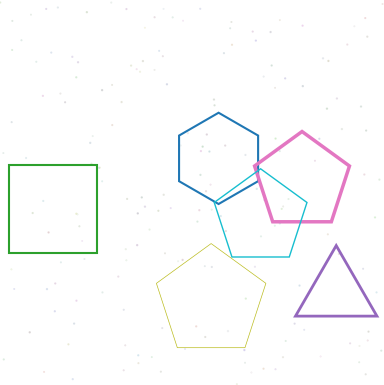[{"shape": "hexagon", "thickness": 1.5, "radius": 0.59, "center": [0.568, 0.589]}, {"shape": "square", "thickness": 1.5, "radius": 0.57, "center": [0.138, 0.456]}, {"shape": "triangle", "thickness": 2, "radius": 0.61, "center": [0.873, 0.24]}, {"shape": "pentagon", "thickness": 2.5, "radius": 0.65, "center": [0.784, 0.529]}, {"shape": "pentagon", "thickness": 0.5, "radius": 0.75, "center": [0.548, 0.218]}, {"shape": "pentagon", "thickness": 1, "radius": 0.63, "center": [0.677, 0.435]}]